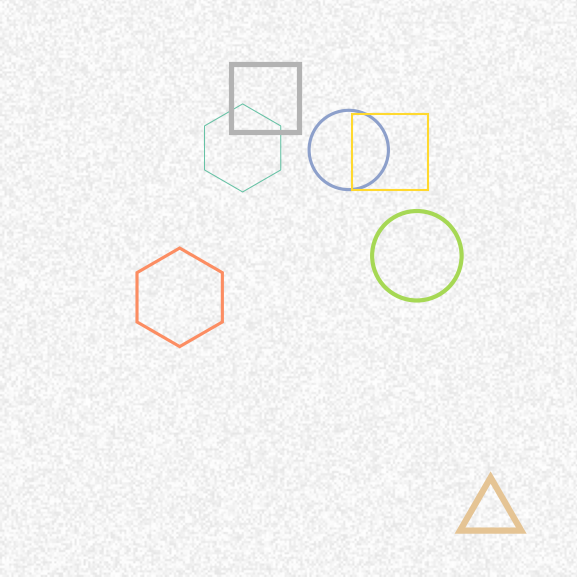[{"shape": "hexagon", "thickness": 0.5, "radius": 0.38, "center": [0.42, 0.743]}, {"shape": "hexagon", "thickness": 1.5, "radius": 0.43, "center": [0.311, 0.484]}, {"shape": "circle", "thickness": 1.5, "radius": 0.34, "center": [0.604, 0.739]}, {"shape": "circle", "thickness": 2, "radius": 0.39, "center": [0.722, 0.556]}, {"shape": "square", "thickness": 1, "radius": 0.33, "center": [0.675, 0.736]}, {"shape": "triangle", "thickness": 3, "radius": 0.31, "center": [0.85, 0.111]}, {"shape": "square", "thickness": 2.5, "radius": 0.29, "center": [0.459, 0.829]}]